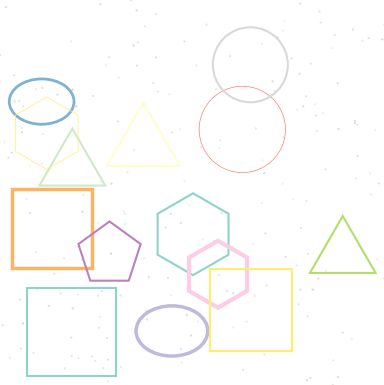[{"shape": "hexagon", "thickness": 1.5, "radius": 0.53, "center": [0.501, 0.392]}, {"shape": "square", "thickness": 1.5, "radius": 0.57, "center": [0.186, 0.137]}, {"shape": "triangle", "thickness": 1, "radius": 0.55, "center": [0.372, 0.624]}, {"shape": "oval", "thickness": 2.5, "radius": 0.47, "center": [0.446, 0.14]}, {"shape": "circle", "thickness": 0.5, "radius": 0.56, "center": [0.629, 0.664]}, {"shape": "oval", "thickness": 2, "radius": 0.42, "center": [0.108, 0.736]}, {"shape": "square", "thickness": 2.5, "radius": 0.52, "center": [0.135, 0.406]}, {"shape": "triangle", "thickness": 1.5, "radius": 0.49, "center": [0.89, 0.34]}, {"shape": "hexagon", "thickness": 3, "radius": 0.43, "center": [0.566, 0.288]}, {"shape": "circle", "thickness": 1.5, "radius": 0.49, "center": [0.65, 0.832]}, {"shape": "pentagon", "thickness": 1.5, "radius": 0.43, "center": [0.284, 0.34]}, {"shape": "triangle", "thickness": 1.5, "radius": 0.49, "center": [0.188, 0.567]}, {"shape": "hexagon", "thickness": 0.5, "radius": 0.47, "center": [0.121, 0.654]}, {"shape": "square", "thickness": 1.5, "radius": 0.53, "center": [0.652, 0.196]}]